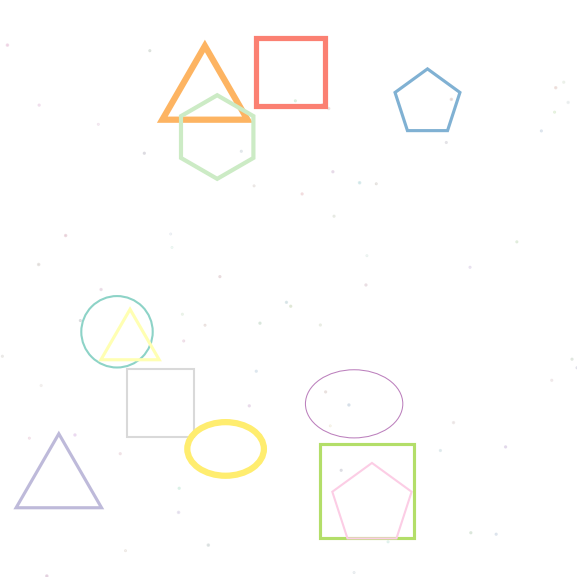[{"shape": "circle", "thickness": 1, "radius": 0.31, "center": [0.203, 0.425]}, {"shape": "triangle", "thickness": 1.5, "radius": 0.29, "center": [0.225, 0.405]}, {"shape": "triangle", "thickness": 1.5, "radius": 0.43, "center": [0.102, 0.163]}, {"shape": "square", "thickness": 2.5, "radius": 0.3, "center": [0.503, 0.874]}, {"shape": "pentagon", "thickness": 1.5, "radius": 0.3, "center": [0.74, 0.821]}, {"shape": "triangle", "thickness": 3, "radius": 0.43, "center": [0.355, 0.834]}, {"shape": "square", "thickness": 1.5, "radius": 0.41, "center": [0.635, 0.149]}, {"shape": "pentagon", "thickness": 1, "radius": 0.36, "center": [0.644, 0.125]}, {"shape": "square", "thickness": 1, "radius": 0.29, "center": [0.278, 0.301]}, {"shape": "oval", "thickness": 0.5, "radius": 0.42, "center": [0.613, 0.3]}, {"shape": "hexagon", "thickness": 2, "radius": 0.36, "center": [0.376, 0.762]}, {"shape": "oval", "thickness": 3, "radius": 0.33, "center": [0.391, 0.222]}]